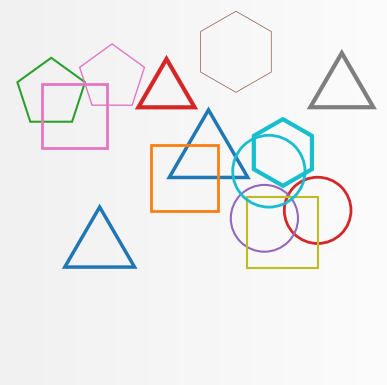[{"shape": "triangle", "thickness": 2.5, "radius": 0.52, "center": [0.257, 0.358]}, {"shape": "triangle", "thickness": 2.5, "radius": 0.59, "center": [0.538, 0.598]}, {"shape": "square", "thickness": 2, "radius": 0.43, "center": [0.477, 0.537]}, {"shape": "pentagon", "thickness": 1.5, "radius": 0.46, "center": [0.132, 0.758]}, {"shape": "triangle", "thickness": 3, "radius": 0.42, "center": [0.43, 0.763]}, {"shape": "circle", "thickness": 2, "radius": 0.43, "center": [0.82, 0.454]}, {"shape": "circle", "thickness": 1.5, "radius": 0.43, "center": [0.682, 0.433]}, {"shape": "hexagon", "thickness": 0.5, "radius": 0.53, "center": [0.609, 0.865]}, {"shape": "square", "thickness": 2, "radius": 0.42, "center": [0.191, 0.699]}, {"shape": "pentagon", "thickness": 1, "radius": 0.44, "center": [0.289, 0.798]}, {"shape": "triangle", "thickness": 3, "radius": 0.47, "center": [0.882, 0.768]}, {"shape": "square", "thickness": 1.5, "radius": 0.46, "center": [0.729, 0.397]}, {"shape": "hexagon", "thickness": 3, "radius": 0.43, "center": [0.73, 0.604]}, {"shape": "circle", "thickness": 2, "radius": 0.47, "center": [0.694, 0.555]}]